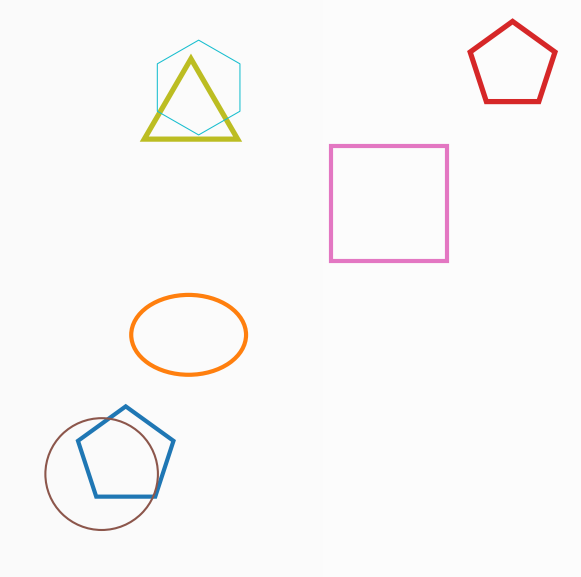[{"shape": "pentagon", "thickness": 2, "radius": 0.43, "center": [0.216, 0.209]}, {"shape": "oval", "thickness": 2, "radius": 0.49, "center": [0.325, 0.419]}, {"shape": "pentagon", "thickness": 2.5, "radius": 0.38, "center": [0.882, 0.885]}, {"shape": "circle", "thickness": 1, "radius": 0.48, "center": [0.175, 0.178]}, {"shape": "square", "thickness": 2, "radius": 0.5, "center": [0.669, 0.646]}, {"shape": "triangle", "thickness": 2.5, "radius": 0.46, "center": [0.329, 0.805]}, {"shape": "hexagon", "thickness": 0.5, "radius": 0.41, "center": [0.342, 0.848]}]